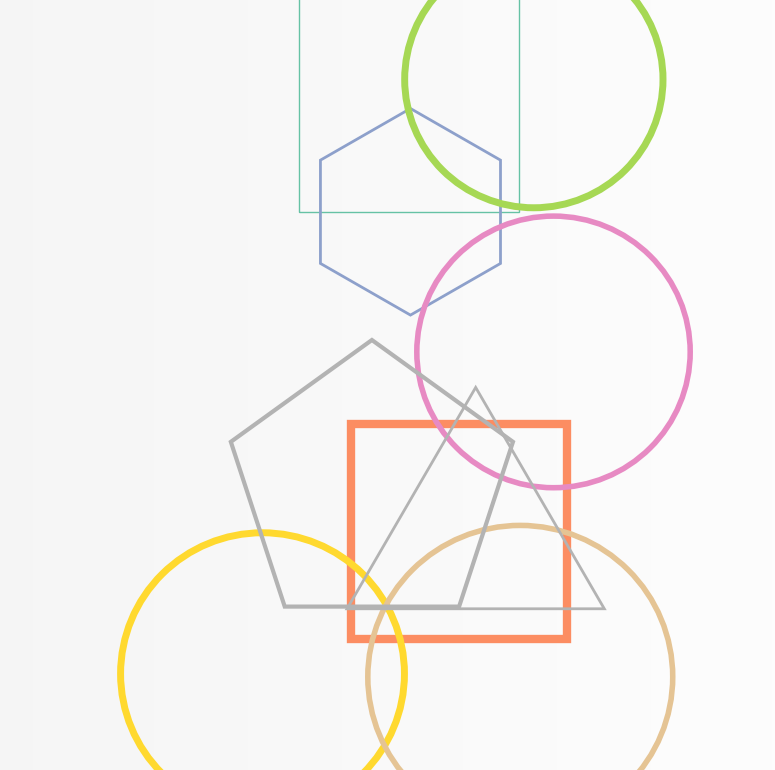[{"shape": "square", "thickness": 0.5, "radius": 0.71, "center": [0.527, 0.866]}, {"shape": "square", "thickness": 3, "radius": 0.7, "center": [0.593, 0.31]}, {"shape": "hexagon", "thickness": 1, "radius": 0.67, "center": [0.53, 0.725]}, {"shape": "circle", "thickness": 2, "radius": 0.88, "center": [0.714, 0.543]}, {"shape": "circle", "thickness": 2.5, "radius": 0.83, "center": [0.689, 0.897]}, {"shape": "circle", "thickness": 2.5, "radius": 0.92, "center": [0.339, 0.125]}, {"shape": "circle", "thickness": 2, "radius": 0.98, "center": [0.671, 0.121]}, {"shape": "triangle", "thickness": 1, "radius": 0.96, "center": [0.614, 0.305]}, {"shape": "pentagon", "thickness": 1.5, "radius": 0.96, "center": [0.48, 0.367]}]